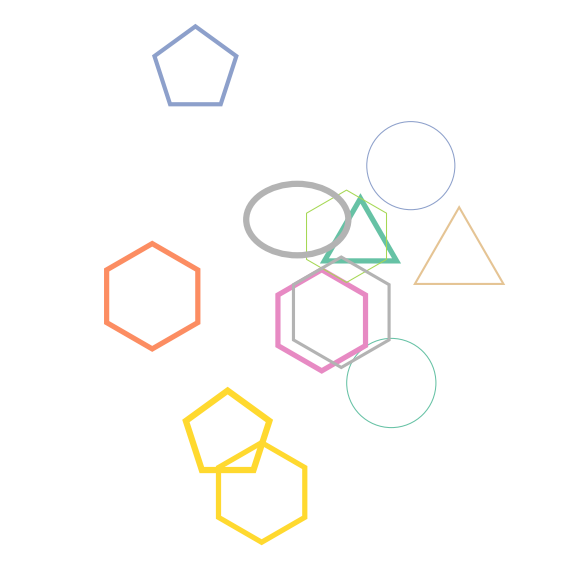[{"shape": "triangle", "thickness": 2.5, "radius": 0.36, "center": [0.624, 0.583]}, {"shape": "circle", "thickness": 0.5, "radius": 0.39, "center": [0.678, 0.336]}, {"shape": "hexagon", "thickness": 2.5, "radius": 0.46, "center": [0.264, 0.486]}, {"shape": "circle", "thickness": 0.5, "radius": 0.38, "center": [0.711, 0.712]}, {"shape": "pentagon", "thickness": 2, "radius": 0.37, "center": [0.338, 0.879]}, {"shape": "hexagon", "thickness": 2.5, "radius": 0.44, "center": [0.557, 0.445]}, {"shape": "hexagon", "thickness": 0.5, "radius": 0.4, "center": [0.6, 0.59]}, {"shape": "pentagon", "thickness": 3, "radius": 0.38, "center": [0.394, 0.247]}, {"shape": "hexagon", "thickness": 2.5, "radius": 0.43, "center": [0.453, 0.146]}, {"shape": "triangle", "thickness": 1, "radius": 0.44, "center": [0.795, 0.552]}, {"shape": "oval", "thickness": 3, "radius": 0.44, "center": [0.515, 0.619]}, {"shape": "hexagon", "thickness": 1.5, "radius": 0.48, "center": [0.591, 0.458]}]